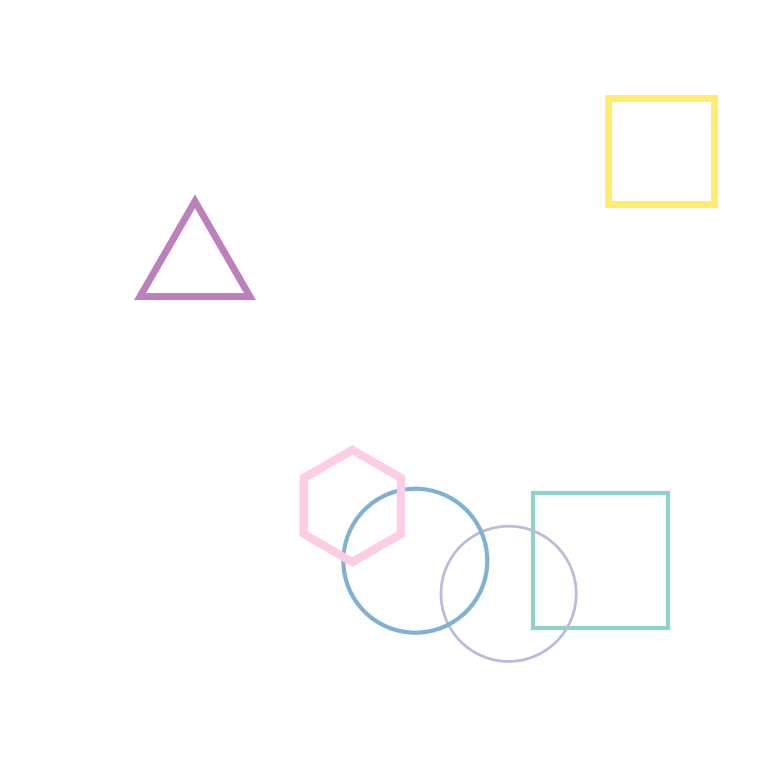[{"shape": "square", "thickness": 1.5, "radius": 0.44, "center": [0.78, 0.272]}, {"shape": "circle", "thickness": 1, "radius": 0.44, "center": [0.661, 0.229]}, {"shape": "circle", "thickness": 1.5, "radius": 0.47, "center": [0.539, 0.272]}, {"shape": "hexagon", "thickness": 3, "radius": 0.36, "center": [0.458, 0.343]}, {"shape": "triangle", "thickness": 2.5, "radius": 0.41, "center": [0.253, 0.656]}, {"shape": "square", "thickness": 2.5, "radius": 0.35, "center": [0.859, 0.804]}]